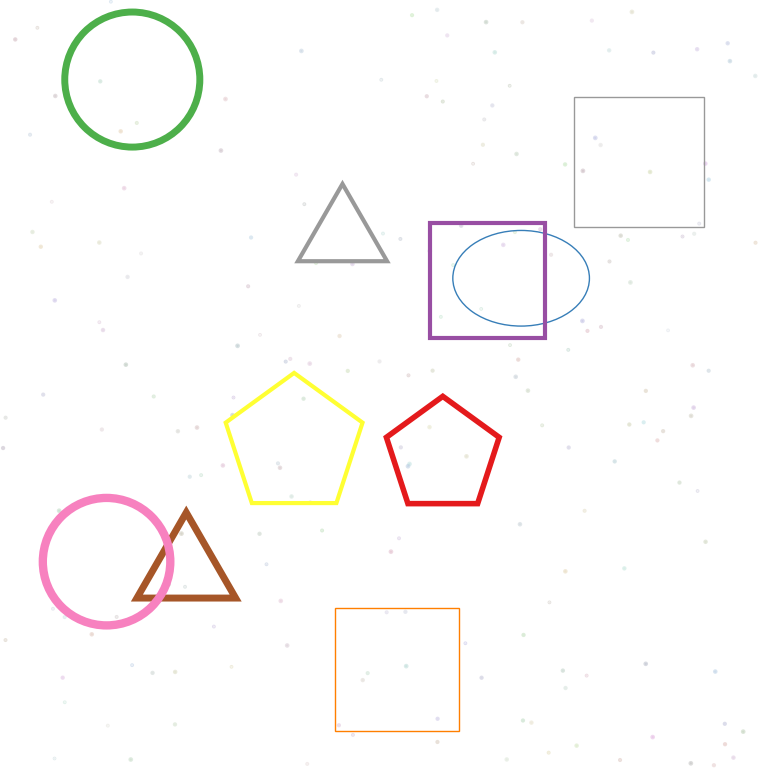[{"shape": "pentagon", "thickness": 2, "radius": 0.39, "center": [0.575, 0.408]}, {"shape": "oval", "thickness": 0.5, "radius": 0.44, "center": [0.677, 0.639]}, {"shape": "circle", "thickness": 2.5, "radius": 0.44, "center": [0.172, 0.897]}, {"shape": "square", "thickness": 1.5, "radius": 0.37, "center": [0.633, 0.636]}, {"shape": "square", "thickness": 0.5, "radius": 0.4, "center": [0.515, 0.131]}, {"shape": "pentagon", "thickness": 1.5, "radius": 0.47, "center": [0.382, 0.422]}, {"shape": "triangle", "thickness": 2.5, "radius": 0.37, "center": [0.242, 0.26]}, {"shape": "circle", "thickness": 3, "radius": 0.41, "center": [0.138, 0.271]}, {"shape": "triangle", "thickness": 1.5, "radius": 0.33, "center": [0.445, 0.694]}, {"shape": "square", "thickness": 0.5, "radius": 0.42, "center": [0.83, 0.789]}]